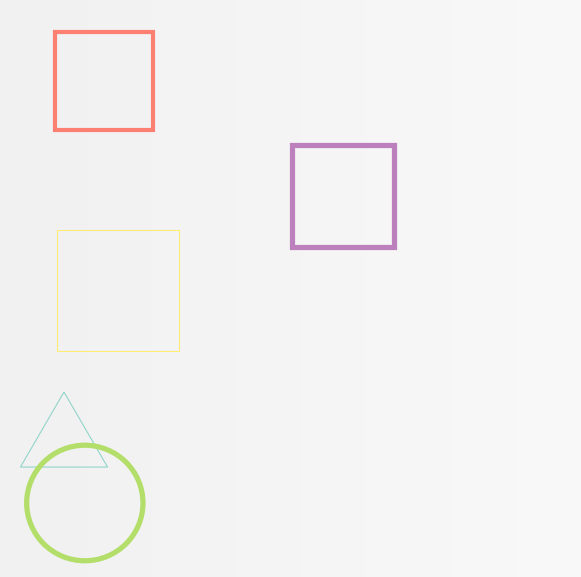[{"shape": "triangle", "thickness": 0.5, "radius": 0.43, "center": [0.11, 0.234]}, {"shape": "square", "thickness": 2, "radius": 0.42, "center": [0.179, 0.859]}, {"shape": "circle", "thickness": 2.5, "radius": 0.5, "center": [0.146, 0.128]}, {"shape": "square", "thickness": 2.5, "radius": 0.44, "center": [0.59, 0.66]}, {"shape": "square", "thickness": 0.5, "radius": 0.53, "center": [0.202, 0.496]}]